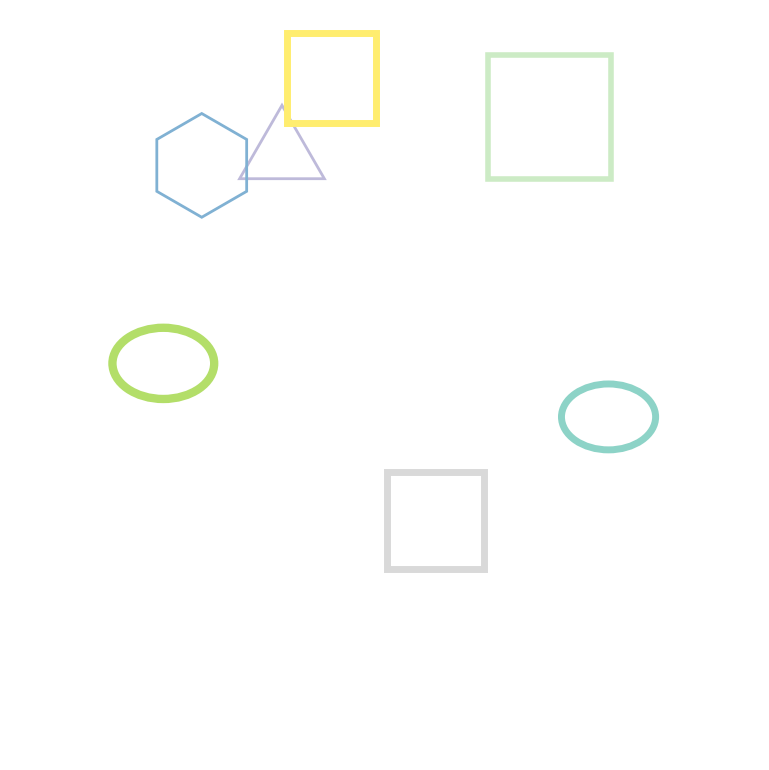[{"shape": "oval", "thickness": 2.5, "radius": 0.31, "center": [0.79, 0.459]}, {"shape": "triangle", "thickness": 1, "radius": 0.32, "center": [0.366, 0.8]}, {"shape": "hexagon", "thickness": 1, "radius": 0.34, "center": [0.262, 0.785]}, {"shape": "oval", "thickness": 3, "radius": 0.33, "center": [0.212, 0.528]}, {"shape": "square", "thickness": 2.5, "radius": 0.31, "center": [0.565, 0.324]}, {"shape": "square", "thickness": 2, "radius": 0.4, "center": [0.714, 0.848]}, {"shape": "square", "thickness": 2.5, "radius": 0.29, "center": [0.431, 0.899]}]